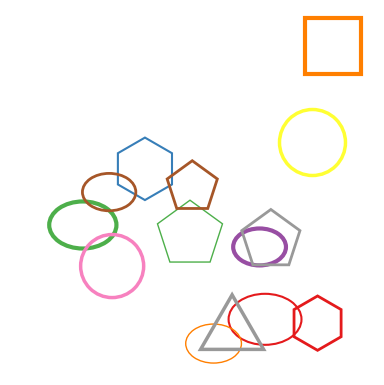[{"shape": "hexagon", "thickness": 2, "radius": 0.35, "center": [0.825, 0.161]}, {"shape": "oval", "thickness": 1.5, "radius": 0.47, "center": [0.688, 0.171]}, {"shape": "hexagon", "thickness": 1.5, "radius": 0.41, "center": [0.376, 0.561]}, {"shape": "oval", "thickness": 3, "radius": 0.44, "center": [0.215, 0.416]}, {"shape": "pentagon", "thickness": 1, "radius": 0.44, "center": [0.493, 0.391]}, {"shape": "oval", "thickness": 3, "radius": 0.34, "center": [0.674, 0.359]}, {"shape": "oval", "thickness": 1, "radius": 0.36, "center": [0.555, 0.108]}, {"shape": "square", "thickness": 3, "radius": 0.36, "center": [0.866, 0.88]}, {"shape": "circle", "thickness": 2.5, "radius": 0.43, "center": [0.812, 0.63]}, {"shape": "pentagon", "thickness": 2, "radius": 0.34, "center": [0.499, 0.514]}, {"shape": "oval", "thickness": 2, "radius": 0.35, "center": [0.283, 0.501]}, {"shape": "circle", "thickness": 2.5, "radius": 0.41, "center": [0.291, 0.309]}, {"shape": "triangle", "thickness": 2.5, "radius": 0.47, "center": [0.603, 0.14]}, {"shape": "pentagon", "thickness": 2, "radius": 0.4, "center": [0.704, 0.376]}]